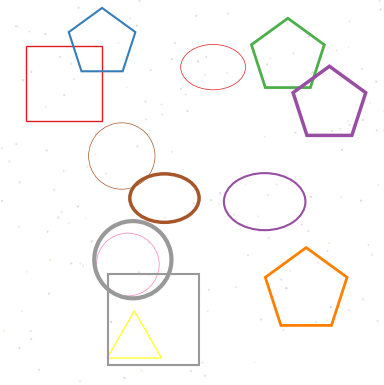[{"shape": "oval", "thickness": 0.5, "radius": 0.42, "center": [0.554, 0.826]}, {"shape": "square", "thickness": 1, "radius": 0.49, "center": [0.166, 0.783]}, {"shape": "pentagon", "thickness": 1.5, "radius": 0.45, "center": [0.265, 0.888]}, {"shape": "pentagon", "thickness": 2, "radius": 0.5, "center": [0.748, 0.853]}, {"shape": "pentagon", "thickness": 2.5, "radius": 0.5, "center": [0.856, 0.729]}, {"shape": "oval", "thickness": 1.5, "radius": 0.53, "center": [0.687, 0.476]}, {"shape": "pentagon", "thickness": 2, "radius": 0.56, "center": [0.795, 0.245]}, {"shape": "triangle", "thickness": 1, "radius": 0.41, "center": [0.349, 0.111]}, {"shape": "circle", "thickness": 0.5, "radius": 0.43, "center": [0.316, 0.595]}, {"shape": "oval", "thickness": 2.5, "radius": 0.45, "center": [0.427, 0.485]}, {"shape": "circle", "thickness": 0.5, "radius": 0.41, "center": [0.332, 0.313]}, {"shape": "circle", "thickness": 3, "radius": 0.5, "center": [0.345, 0.325]}, {"shape": "square", "thickness": 1.5, "radius": 0.59, "center": [0.399, 0.17]}]